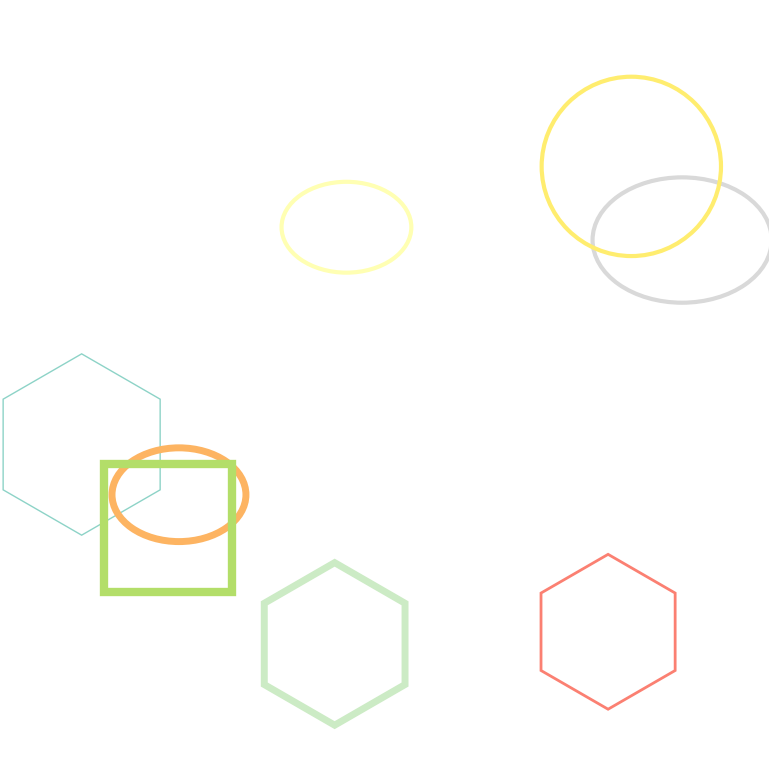[{"shape": "hexagon", "thickness": 0.5, "radius": 0.59, "center": [0.106, 0.423]}, {"shape": "oval", "thickness": 1.5, "radius": 0.42, "center": [0.45, 0.705]}, {"shape": "hexagon", "thickness": 1, "radius": 0.5, "center": [0.79, 0.18]}, {"shape": "oval", "thickness": 2.5, "radius": 0.43, "center": [0.232, 0.358]}, {"shape": "square", "thickness": 3, "radius": 0.41, "center": [0.218, 0.314]}, {"shape": "oval", "thickness": 1.5, "radius": 0.58, "center": [0.886, 0.688]}, {"shape": "hexagon", "thickness": 2.5, "radius": 0.53, "center": [0.435, 0.164]}, {"shape": "circle", "thickness": 1.5, "radius": 0.58, "center": [0.82, 0.784]}]